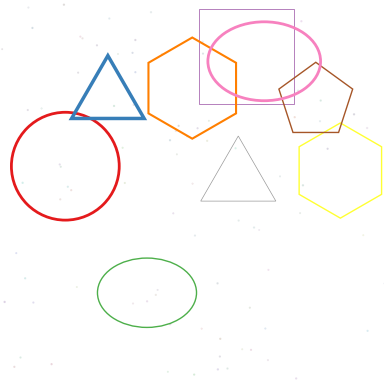[{"shape": "circle", "thickness": 2, "radius": 0.7, "center": [0.17, 0.568]}, {"shape": "triangle", "thickness": 2.5, "radius": 0.54, "center": [0.28, 0.747]}, {"shape": "oval", "thickness": 1, "radius": 0.64, "center": [0.382, 0.24]}, {"shape": "square", "thickness": 0.5, "radius": 0.62, "center": [0.64, 0.854]}, {"shape": "hexagon", "thickness": 1.5, "radius": 0.66, "center": [0.499, 0.771]}, {"shape": "hexagon", "thickness": 1, "radius": 0.62, "center": [0.884, 0.557]}, {"shape": "pentagon", "thickness": 1, "radius": 0.5, "center": [0.82, 0.737]}, {"shape": "oval", "thickness": 2, "radius": 0.73, "center": [0.686, 0.841]}, {"shape": "triangle", "thickness": 0.5, "radius": 0.56, "center": [0.619, 0.534]}]